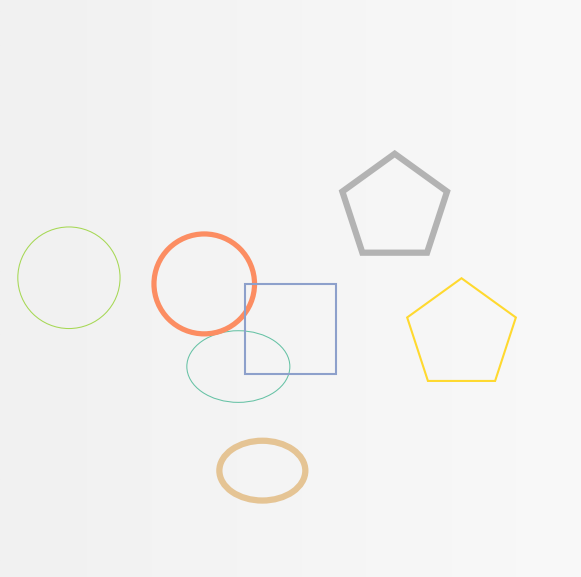[{"shape": "oval", "thickness": 0.5, "radius": 0.44, "center": [0.41, 0.364]}, {"shape": "circle", "thickness": 2.5, "radius": 0.43, "center": [0.351, 0.508]}, {"shape": "square", "thickness": 1, "radius": 0.39, "center": [0.499, 0.429]}, {"shape": "circle", "thickness": 0.5, "radius": 0.44, "center": [0.119, 0.518]}, {"shape": "pentagon", "thickness": 1, "radius": 0.49, "center": [0.794, 0.419]}, {"shape": "oval", "thickness": 3, "radius": 0.37, "center": [0.451, 0.184]}, {"shape": "pentagon", "thickness": 3, "radius": 0.47, "center": [0.679, 0.638]}]